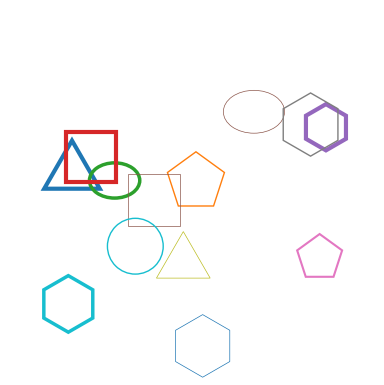[{"shape": "hexagon", "thickness": 0.5, "radius": 0.41, "center": [0.526, 0.102]}, {"shape": "triangle", "thickness": 3, "radius": 0.42, "center": [0.187, 0.552]}, {"shape": "pentagon", "thickness": 1, "radius": 0.39, "center": [0.509, 0.528]}, {"shape": "oval", "thickness": 2.5, "radius": 0.33, "center": [0.298, 0.531]}, {"shape": "square", "thickness": 3, "radius": 0.33, "center": [0.236, 0.593]}, {"shape": "hexagon", "thickness": 3, "radius": 0.3, "center": [0.847, 0.669]}, {"shape": "square", "thickness": 0.5, "radius": 0.34, "center": [0.4, 0.48]}, {"shape": "oval", "thickness": 0.5, "radius": 0.4, "center": [0.66, 0.71]}, {"shape": "pentagon", "thickness": 1.5, "radius": 0.31, "center": [0.83, 0.331]}, {"shape": "hexagon", "thickness": 1, "radius": 0.41, "center": [0.807, 0.677]}, {"shape": "triangle", "thickness": 0.5, "radius": 0.4, "center": [0.476, 0.318]}, {"shape": "circle", "thickness": 1, "radius": 0.36, "center": [0.351, 0.361]}, {"shape": "hexagon", "thickness": 2.5, "radius": 0.37, "center": [0.177, 0.211]}]